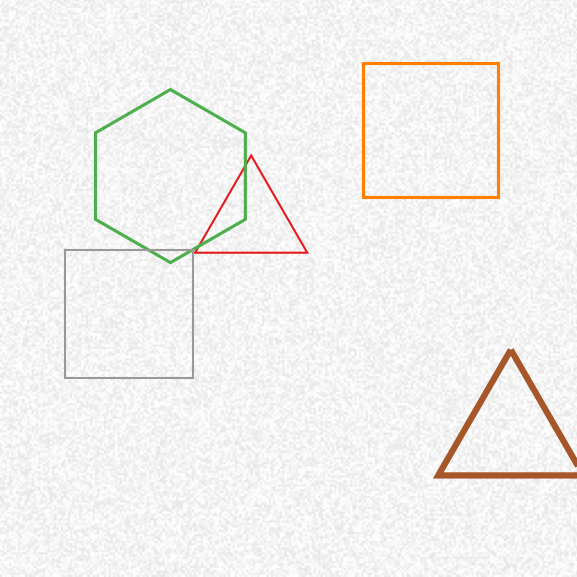[{"shape": "triangle", "thickness": 1, "radius": 0.56, "center": [0.435, 0.618]}, {"shape": "hexagon", "thickness": 1.5, "radius": 0.75, "center": [0.295, 0.694]}, {"shape": "square", "thickness": 1.5, "radius": 0.58, "center": [0.745, 0.774]}, {"shape": "triangle", "thickness": 3, "radius": 0.73, "center": [0.885, 0.248]}, {"shape": "square", "thickness": 1, "radius": 0.55, "center": [0.224, 0.456]}]